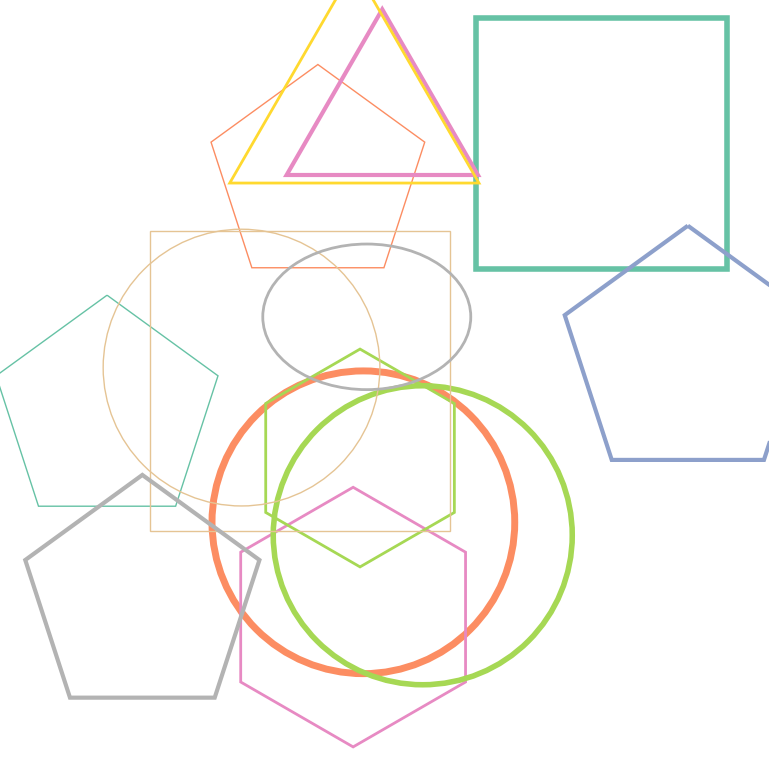[{"shape": "pentagon", "thickness": 0.5, "radius": 0.76, "center": [0.139, 0.465]}, {"shape": "square", "thickness": 2, "radius": 0.82, "center": [0.782, 0.813]}, {"shape": "circle", "thickness": 2.5, "radius": 0.98, "center": [0.472, 0.322]}, {"shape": "pentagon", "thickness": 0.5, "radius": 0.73, "center": [0.413, 0.77]}, {"shape": "pentagon", "thickness": 1.5, "radius": 0.84, "center": [0.893, 0.539]}, {"shape": "triangle", "thickness": 1.5, "radius": 0.72, "center": [0.496, 0.844]}, {"shape": "hexagon", "thickness": 1, "radius": 0.84, "center": [0.459, 0.199]}, {"shape": "circle", "thickness": 2, "radius": 0.97, "center": [0.549, 0.305]}, {"shape": "hexagon", "thickness": 1, "radius": 0.71, "center": [0.468, 0.405]}, {"shape": "triangle", "thickness": 1, "radius": 0.93, "center": [0.46, 0.856]}, {"shape": "square", "thickness": 0.5, "radius": 0.97, "center": [0.389, 0.506]}, {"shape": "circle", "thickness": 0.5, "radius": 0.9, "center": [0.314, 0.523]}, {"shape": "oval", "thickness": 1, "radius": 0.68, "center": [0.476, 0.589]}, {"shape": "pentagon", "thickness": 1.5, "radius": 0.8, "center": [0.185, 0.223]}]